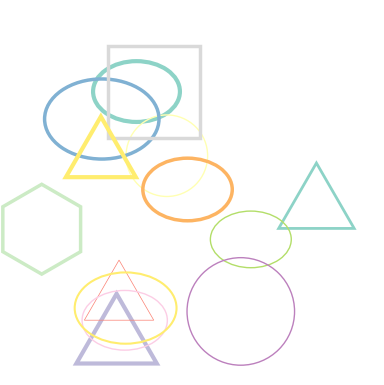[{"shape": "triangle", "thickness": 2, "radius": 0.57, "center": [0.822, 0.463]}, {"shape": "oval", "thickness": 3, "radius": 0.56, "center": [0.355, 0.762]}, {"shape": "circle", "thickness": 1, "radius": 0.53, "center": [0.433, 0.596]}, {"shape": "triangle", "thickness": 3, "radius": 0.6, "center": [0.303, 0.116]}, {"shape": "triangle", "thickness": 0.5, "radius": 0.52, "center": [0.309, 0.22]}, {"shape": "oval", "thickness": 2.5, "radius": 0.74, "center": [0.264, 0.691]}, {"shape": "oval", "thickness": 2.5, "radius": 0.58, "center": [0.487, 0.508]}, {"shape": "oval", "thickness": 1, "radius": 0.53, "center": [0.651, 0.378]}, {"shape": "oval", "thickness": 1, "radius": 0.55, "center": [0.324, 0.168]}, {"shape": "square", "thickness": 2.5, "radius": 0.6, "center": [0.399, 0.761]}, {"shape": "circle", "thickness": 1, "radius": 0.7, "center": [0.625, 0.191]}, {"shape": "hexagon", "thickness": 2.5, "radius": 0.58, "center": [0.108, 0.405]}, {"shape": "triangle", "thickness": 3, "radius": 0.52, "center": [0.262, 0.592]}, {"shape": "oval", "thickness": 1.5, "radius": 0.66, "center": [0.326, 0.2]}]